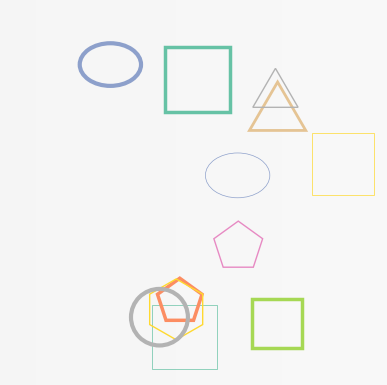[{"shape": "square", "thickness": 0.5, "radius": 0.42, "center": [0.476, 0.125]}, {"shape": "square", "thickness": 2.5, "radius": 0.42, "center": [0.51, 0.793]}, {"shape": "pentagon", "thickness": 2.5, "radius": 0.3, "center": [0.464, 0.217]}, {"shape": "oval", "thickness": 3, "radius": 0.4, "center": [0.285, 0.832]}, {"shape": "oval", "thickness": 0.5, "radius": 0.42, "center": [0.613, 0.544]}, {"shape": "pentagon", "thickness": 1, "radius": 0.33, "center": [0.615, 0.36]}, {"shape": "square", "thickness": 2.5, "radius": 0.32, "center": [0.714, 0.16]}, {"shape": "hexagon", "thickness": 1, "radius": 0.39, "center": [0.455, 0.196]}, {"shape": "square", "thickness": 0.5, "radius": 0.4, "center": [0.885, 0.574]}, {"shape": "triangle", "thickness": 2, "radius": 0.42, "center": [0.716, 0.703]}, {"shape": "triangle", "thickness": 1, "radius": 0.34, "center": [0.711, 0.755]}, {"shape": "circle", "thickness": 3, "radius": 0.37, "center": [0.411, 0.176]}]